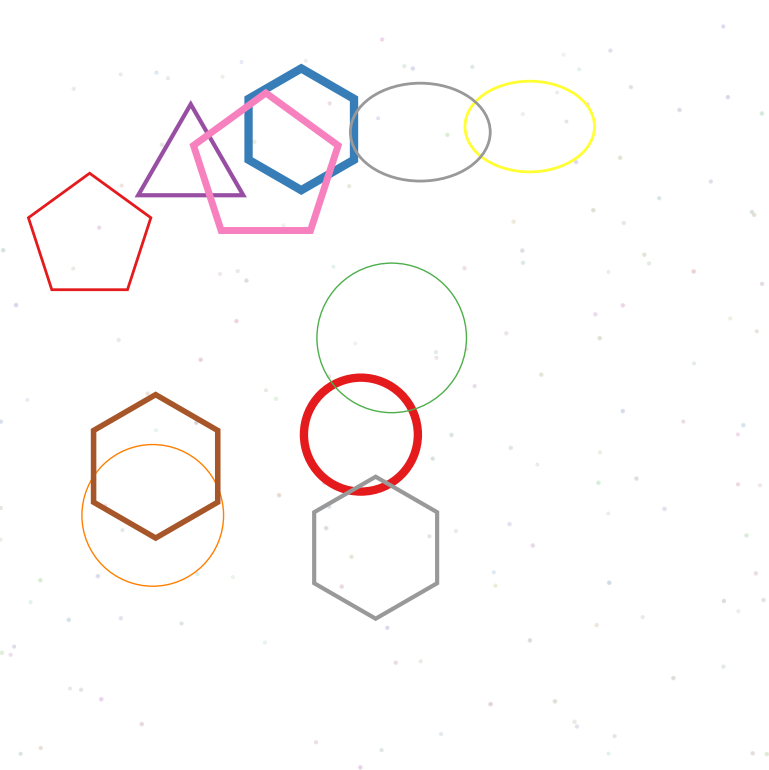[{"shape": "circle", "thickness": 3, "radius": 0.37, "center": [0.469, 0.436]}, {"shape": "pentagon", "thickness": 1, "radius": 0.42, "center": [0.116, 0.691]}, {"shape": "hexagon", "thickness": 3, "radius": 0.4, "center": [0.391, 0.832]}, {"shape": "circle", "thickness": 0.5, "radius": 0.49, "center": [0.509, 0.561]}, {"shape": "triangle", "thickness": 1.5, "radius": 0.39, "center": [0.248, 0.786]}, {"shape": "circle", "thickness": 0.5, "radius": 0.46, "center": [0.198, 0.331]}, {"shape": "oval", "thickness": 1, "radius": 0.42, "center": [0.688, 0.836]}, {"shape": "hexagon", "thickness": 2, "radius": 0.47, "center": [0.202, 0.394]}, {"shape": "pentagon", "thickness": 2.5, "radius": 0.49, "center": [0.345, 0.781]}, {"shape": "oval", "thickness": 1, "radius": 0.45, "center": [0.546, 0.828]}, {"shape": "hexagon", "thickness": 1.5, "radius": 0.46, "center": [0.488, 0.289]}]